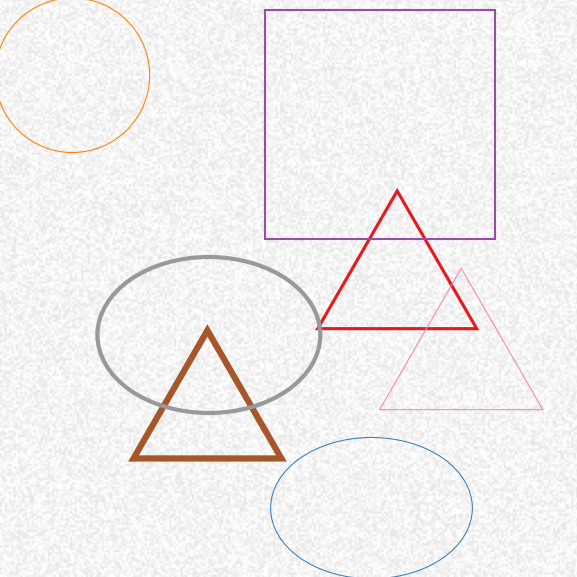[{"shape": "triangle", "thickness": 1.5, "radius": 0.79, "center": [0.688, 0.51]}, {"shape": "oval", "thickness": 0.5, "radius": 0.87, "center": [0.643, 0.119]}, {"shape": "square", "thickness": 1, "radius": 0.99, "center": [0.658, 0.784]}, {"shape": "circle", "thickness": 0.5, "radius": 0.67, "center": [0.125, 0.869]}, {"shape": "triangle", "thickness": 3, "radius": 0.74, "center": [0.359, 0.279]}, {"shape": "triangle", "thickness": 0.5, "radius": 0.82, "center": [0.799, 0.371]}, {"shape": "oval", "thickness": 2, "radius": 0.96, "center": [0.362, 0.419]}]